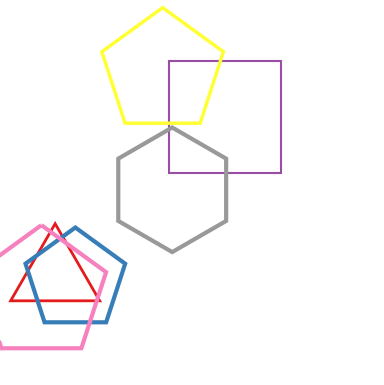[{"shape": "triangle", "thickness": 2, "radius": 0.67, "center": [0.143, 0.285]}, {"shape": "pentagon", "thickness": 3, "radius": 0.68, "center": [0.196, 0.273]}, {"shape": "square", "thickness": 1.5, "radius": 0.73, "center": [0.584, 0.696]}, {"shape": "pentagon", "thickness": 2.5, "radius": 0.83, "center": [0.422, 0.814]}, {"shape": "pentagon", "thickness": 3, "radius": 0.88, "center": [0.107, 0.238]}, {"shape": "hexagon", "thickness": 3, "radius": 0.81, "center": [0.447, 0.507]}]